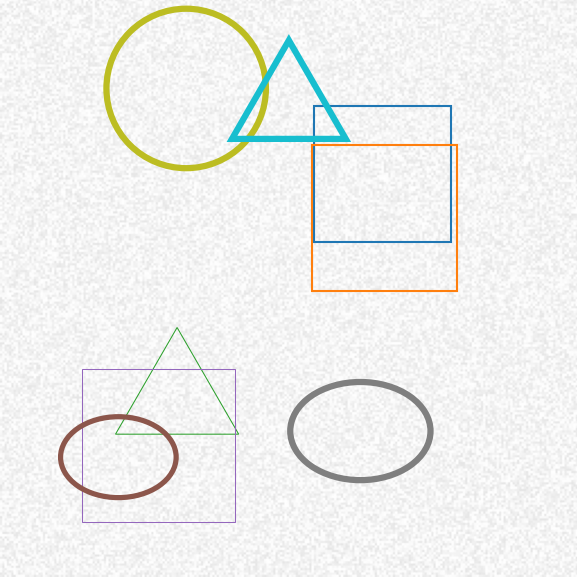[{"shape": "square", "thickness": 1, "radius": 0.59, "center": [0.662, 0.698]}, {"shape": "square", "thickness": 1, "radius": 0.63, "center": [0.666, 0.621]}, {"shape": "triangle", "thickness": 0.5, "radius": 0.62, "center": [0.307, 0.309]}, {"shape": "square", "thickness": 0.5, "radius": 0.66, "center": [0.274, 0.227]}, {"shape": "oval", "thickness": 2.5, "radius": 0.5, "center": [0.205, 0.208]}, {"shape": "oval", "thickness": 3, "radius": 0.61, "center": [0.624, 0.253]}, {"shape": "circle", "thickness": 3, "radius": 0.69, "center": [0.322, 0.846]}, {"shape": "triangle", "thickness": 3, "radius": 0.57, "center": [0.5, 0.816]}]